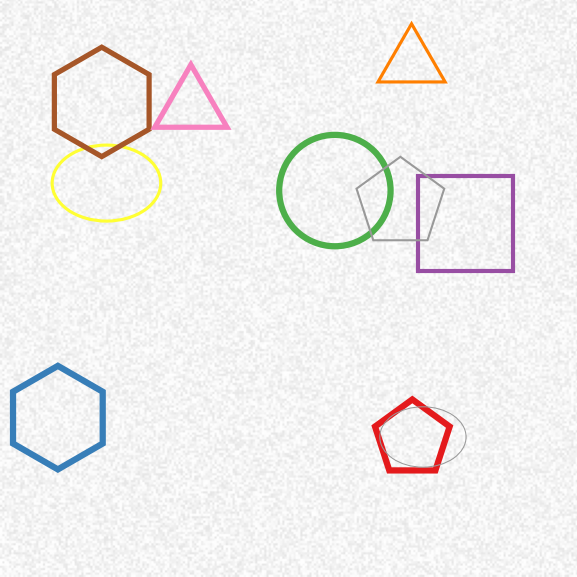[{"shape": "pentagon", "thickness": 3, "radius": 0.34, "center": [0.714, 0.24]}, {"shape": "hexagon", "thickness": 3, "radius": 0.45, "center": [0.1, 0.276]}, {"shape": "circle", "thickness": 3, "radius": 0.48, "center": [0.58, 0.669]}, {"shape": "square", "thickness": 2, "radius": 0.41, "center": [0.806, 0.612]}, {"shape": "triangle", "thickness": 1.5, "radius": 0.34, "center": [0.713, 0.891]}, {"shape": "oval", "thickness": 1.5, "radius": 0.47, "center": [0.184, 0.682]}, {"shape": "hexagon", "thickness": 2.5, "radius": 0.47, "center": [0.176, 0.823]}, {"shape": "triangle", "thickness": 2.5, "radius": 0.36, "center": [0.331, 0.815]}, {"shape": "pentagon", "thickness": 1, "radius": 0.4, "center": [0.693, 0.648]}, {"shape": "oval", "thickness": 0.5, "radius": 0.37, "center": [0.732, 0.242]}]